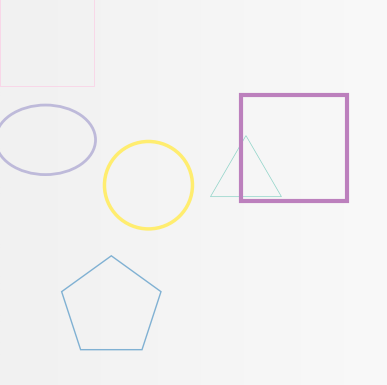[{"shape": "triangle", "thickness": 0.5, "radius": 0.53, "center": [0.635, 0.542]}, {"shape": "oval", "thickness": 2, "radius": 0.65, "center": [0.117, 0.637]}, {"shape": "pentagon", "thickness": 1, "radius": 0.67, "center": [0.287, 0.201]}, {"shape": "square", "thickness": 0.5, "radius": 0.61, "center": [0.122, 0.898]}, {"shape": "square", "thickness": 3, "radius": 0.69, "center": [0.759, 0.616]}, {"shape": "circle", "thickness": 2.5, "radius": 0.57, "center": [0.383, 0.519]}]